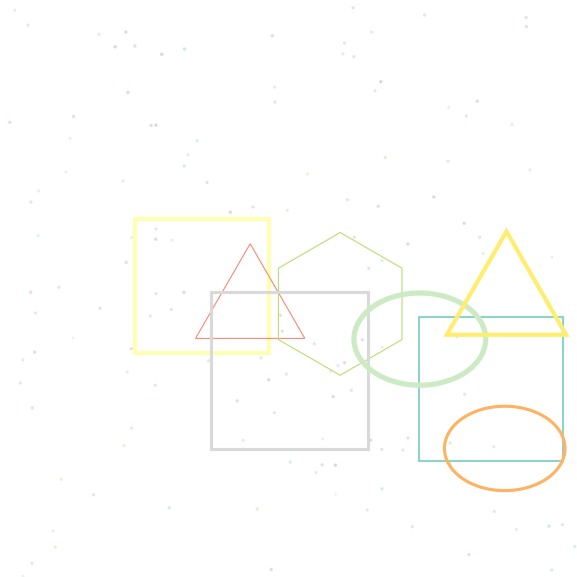[{"shape": "square", "thickness": 1, "radius": 0.62, "center": [0.85, 0.326]}, {"shape": "square", "thickness": 2, "radius": 0.58, "center": [0.35, 0.505]}, {"shape": "triangle", "thickness": 0.5, "radius": 0.55, "center": [0.433, 0.468]}, {"shape": "oval", "thickness": 1.5, "radius": 0.52, "center": [0.874, 0.223]}, {"shape": "hexagon", "thickness": 0.5, "radius": 0.62, "center": [0.589, 0.473]}, {"shape": "square", "thickness": 1.5, "radius": 0.68, "center": [0.501, 0.358]}, {"shape": "oval", "thickness": 2.5, "radius": 0.57, "center": [0.727, 0.412]}, {"shape": "triangle", "thickness": 2, "radius": 0.6, "center": [0.877, 0.479]}]